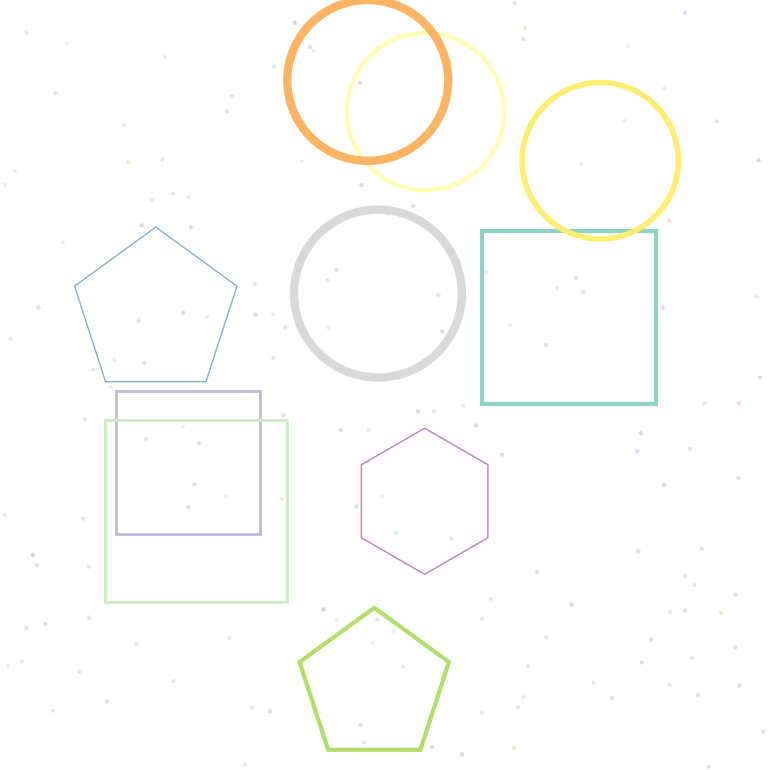[{"shape": "square", "thickness": 1.5, "radius": 0.56, "center": [0.739, 0.588]}, {"shape": "circle", "thickness": 1.5, "radius": 0.51, "center": [0.553, 0.855]}, {"shape": "square", "thickness": 1, "radius": 0.47, "center": [0.244, 0.399]}, {"shape": "pentagon", "thickness": 0.5, "radius": 0.55, "center": [0.202, 0.594]}, {"shape": "circle", "thickness": 3, "radius": 0.52, "center": [0.478, 0.896]}, {"shape": "pentagon", "thickness": 1.5, "radius": 0.51, "center": [0.486, 0.109]}, {"shape": "circle", "thickness": 3, "radius": 0.55, "center": [0.491, 0.619]}, {"shape": "hexagon", "thickness": 0.5, "radius": 0.47, "center": [0.551, 0.349]}, {"shape": "square", "thickness": 1, "radius": 0.59, "center": [0.255, 0.336]}, {"shape": "circle", "thickness": 2, "radius": 0.51, "center": [0.779, 0.791]}]